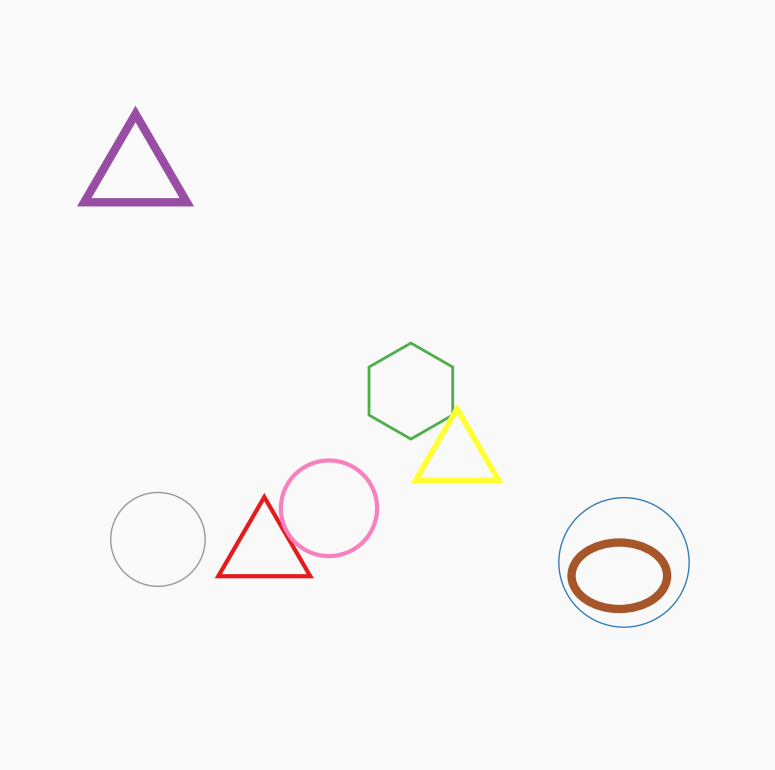[{"shape": "triangle", "thickness": 1.5, "radius": 0.34, "center": [0.341, 0.286]}, {"shape": "circle", "thickness": 0.5, "radius": 0.42, "center": [0.805, 0.27]}, {"shape": "hexagon", "thickness": 1, "radius": 0.31, "center": [0.53, 0.492]}, {"shape": "triangle", "thickness": 3, "radius": 0.38, "center": [0.175, 0.776]}, {"shape": "triangle", "thickness": 2, "radius": 0.31, "center": [0.59, 0.407]}, {"shape": "oval", "thickness": 3, "radius": 0.31, "center": [0.799, 0.252]}, {"shape": "circle", "thickness": 1.5, "radius": 0.31, "center": [0.424, 0.34]}, {"shape": "circle", "thickness": 0.5, "radius": 0.3, "center": [0.204, 0.299]}]